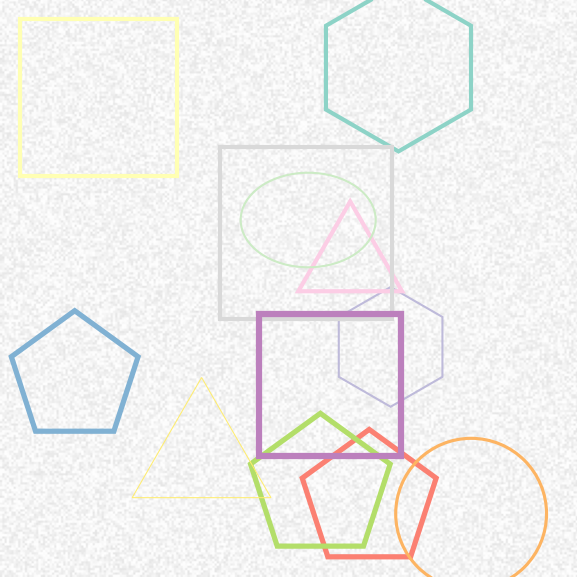[{"shape": "hexagon", "thickness": 2, "radius": 0.73, "center": [0.69, 0.882]}, {"shape": "square", "thickness": 2, "radius": 0.68, "center": [0.17, 0.83]}, {"shape": "hexagon", "thickness": 1, "radius": 0.52, "center": [0.676, 0.398]}, {"shape": "pentagon", "thickness": 2.5, "radius": 0.61, "center": [0.639, 0.134]}, {"shape": "pentagon", "thickness": 2.5, "radius": 0.58, "center": [0.129, 0.346]}, {"shape": "circle", "thickness": 1.5, "radius": 0.65, "center": [0.816, 0.11]}, {"shape": "pentagon", "thickness": 2.5, "radius": 0.64, "center": [0.555, 0.156]}, {"shape": "triangle", "thickness": 2, "radius": 0.52, "center": [0.606, 0.547]}, {"shape": "square", "thickness": 2, "radius": 0.74, "center": [0.53, 0.596]}, {"shape": "square", "thickness": 3, "radius": 0.61, "center": [0.571, 0.333]}, {"shape": "oval", "thickness": 1, "radius": 0.58, "center": [0.534, 0.618]}, {"shape": "triangle", "thickness": 0.5, "radius": 0.69, "center": [0.349, 0.207]}]